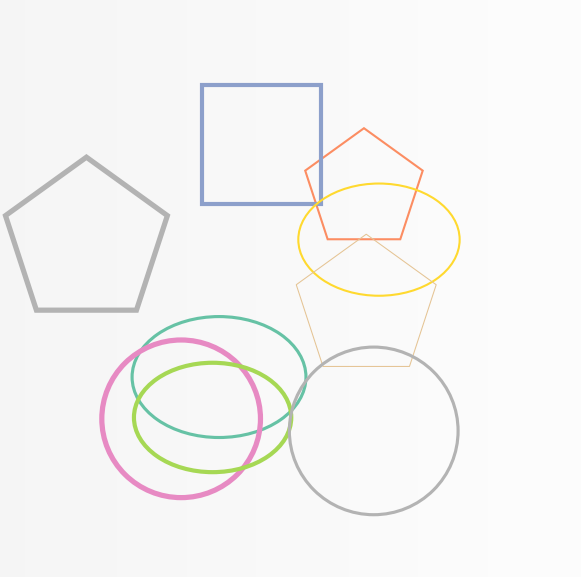[{"shape": "oval", "thickness": 1.5, "radius": 0.75, "center": [0.377, 0.346]}, {"shape": "pentagon", "thickness": 1, "radius": 0.53, "center": [0.626, 0.671]}, {"shape": "square", "thickness": 2, "radius": 0.51, "center": [0.45, 0.749]}, {"shape": "circle", "thickness": 2.5, "radius": 0.68, "center": [0.312, 0.274]}, {"shape": "oval", "thickness": 2, "radius": 0.68, "center": [0.366, 0.276]}, {"shape": "oval", "thickness": 1, "radius": 0.69, "center": [0.652, 0.584]}, {"shape": "pentagon", "thickness": 0.5, "radius": 0.63, "center": [0.63, 0.467]}, {"shape": "pentagon", "thickness": 2.5, "radius": 0.73, "center": [0.149, 0.581]}, {"shape": "circle", "thickness": 1.5, "radius": 0.73, "center": [0.643, 0.253]}]